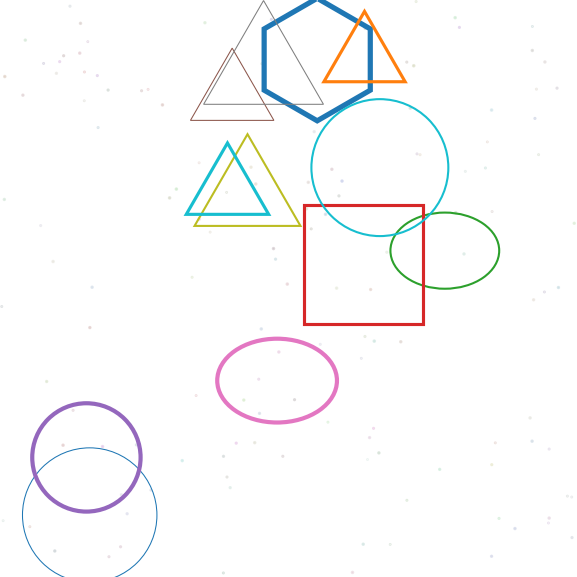[{"shape": "hexagon", "thickness": 2.5, "radius": 0.53, "center": [0.549, 0.896]}, {"shape": "circle", "thickness": 0.5, "radius": 0.58, "center": [0.155, 0.107]}, {"shape": "triangle", "thickness": 1.5, "radius": 0.41, "center": [0.631, 0.898]}, {"shape": "oval", "thickness": 1, "radius": 0.47, "center": [0.77, 0.565]}, {"shape": "square", "thickness": 1.5, "radius": 0.51, "center": [0.63, 0.542]}, {"shape": "circle", "thickness": 2, "radius": 0.47, "center": [0.15, 0.207]}, {"shape": "triangle", "thickness": 0.5, "radius": 0.42, "center": [0.402, 0.832]}, {"shape": "oval", "thickness": 2, "radius": 0.52, "center": [0.48, 0.34]}, {"shape": "triangle", "thickness": 0.5, "radius": 0.6, "center": [0.456, 0.878]}, {"shape": "triangle", "thickness": 1, "radius": 0.53, "center": [0.429, 0.661]}, {"shape": "circle", "thickness": 1, "radius": 0.59, "center": [0.658, 0.709]}, {"shape": "triangle", "thickness": 1.5, "radius": 0.41, "center": [0.394, 0.669]}]